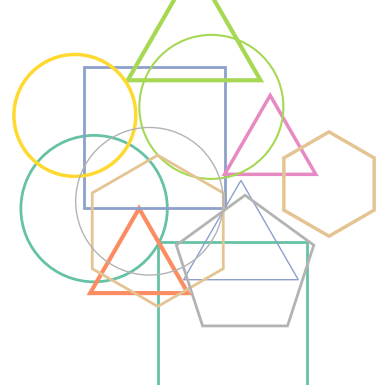[{"shape": "square", "thickness": 2, "radius": 0.97, "center": [0.604, 0.177]}, {"shape": "circle", "thickness": 2, "radius": 0.95, "center": [0.244, 0.458]}, {"shape": "triangle", "thickness": 3, "radius": 0.73, "center": [0.361, 0.312]}, {"shape": "square", "thickness": 2, "radius": 0.92, "center": [0.401, 0.643]}, {"shape": "triangle", "thickness": 1, "radius": 0.86, "center": [0.626, 0.36]}, {"shape": "triangle", "thickness": 2.5, "radius": 0.68, "center": [0.702, 0.616]}, {"shape": "triangle", "thickness": 3, "radius": 1.0, "center": [0.504, 0.891]}, {"shape": "circle", "thickness": 1.5, "radius": 0.94, "center": [0.549, 0.722]}, {"shape": "circle", "thickness": 2.5, "radius": 0.79, "center": [0.194, 0.7]}, {"shape": "hexagon", "thickness": 2, "radius": 0.98, "center": [0.41, 0.4]}, {"shape": "hexagon", "thickness": 2.5, "radius": 0.68, "center": [0.855, 0.522]}, {"shape": "circle", "thickness": 1, "radius": 0.96, "center": [0.388, 0.477]}, {"shape": "pentagon", "thickness": 2, "radius": 0.94, "center": [0.636, 0.305]}]